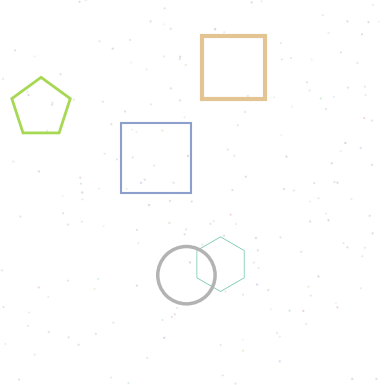[{"shape": "hexagon", "thickness": 0.5, "radius": 0.35, "center": [0.573, 0.314]}, {"shape": "square", "thickness": 1.5, "radius": 0.46, "center": [0.405, 0.589]}, {"shape": "pentagon", "thickness": 2, "radius": 0.4, "center": [0.107, 0.719]}, {"shape": "square", "thickness": 3, "radius": 0.41, "center": [0.605, 0.824]}, {"shape": "circle", "thickness": 2.5, "radius": 0.37, "center": [0.484, 0.285]}]